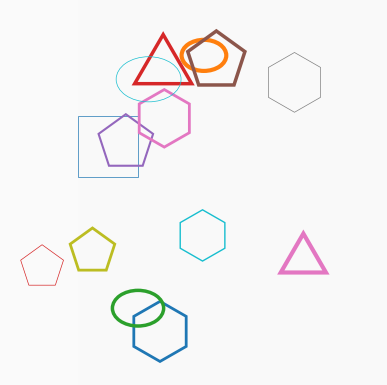[{"shape": "hexagon", "thickness": 2, "radius": 0.39, "center": [0.413, 0.139]}, {"shape": "square", "thickness": 0.5, "radius": 0.39, "center": [0.279, 0.619]}, {"shape": "oval", "thickness": 3, "radius": 0.29, "center": [0.526, 0.856]}, {"shape": "oval", "thickness": 2.5, "radius": 0.33, "center": [0.356, 0.199]}, {"shape": "triangle", "thickness": 2.5, "radius": 0.43, "center": [0.421, 0.825]}, {"shape": "pentagon", "thickness": 0.5, "radius": 0.29, "center": [0.109, 0.306]}, {"shape": "pentagon", "thickness": 1.5, "radius": 0.37, "center": [0.325, 0.629]}, {"shape": "pentagon", "thickness": 2.5, "radius": 0.39, "center": [0.558, 0.842]}, {"shape": "triangle", "thickness": 3, "radius": 0.34, "center": [0.783, 0.326]}, {"shape": "hexagon", "thickness": 2, "radius": 0.37, "center": [0.424, 0.693]}, {"shape": "hexagon", "thickness": 0.5, "radius": 0.39, "center": [0.76, 0.786]}, {"shape": "pentagon", "thickness": 2, "radius": 0.3, "center": [0.239, 0.347]}, {"shape": "oval", "thickness": 0.5, "radius": 0.42, "center": [0.383, 0.794]}, {"shape": "hexagon", "thickness": 1, "radius": 0.33, "center": [0.523, 0.388]}]